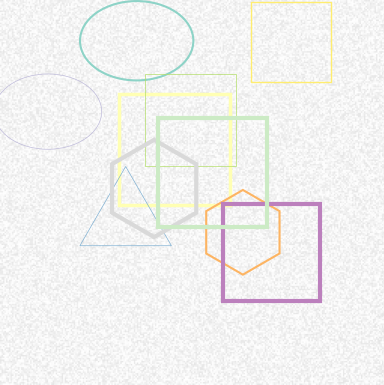[{"shape": "oval", "thickness": 1.5, "radius": 0.74, "center": [0.355, 0.894]}, {"shape": "square", "thickness": 2.5, "radius": 0.72, "center": [0.454, 0.611]}, {"shape": "oval", "thickness": 0.5, "radius": 0.7, "center": [0.124, 0.71]}, {"shape": "triangle", "thickness": 0.5, "radius": 0.69, "center": [0.326, 0.43]}, {"shape": "hexagon", "thickness": 1.5, "radius": 0.55, "center": [0.631, 0.397]}, {"shape": "square", "thickness": 0.5, "radius": 0.59, "center": [0.495, 0.688]}, {"shape": "hexagon", "thickness": 3, "radius": 0.63, "center": [0.4, 0.511]}, {"shape": "square", "thickness": 3, "radius": 0.63, "center": [0.705, 0.344]}, {"shape": "square", "thickness": 3, "radius": 0.71, "center": [0.552, 0.552]}, {"shape": "square", "thickness": 1, "radius": 0.52, "center": [0.756, 0.892]}]